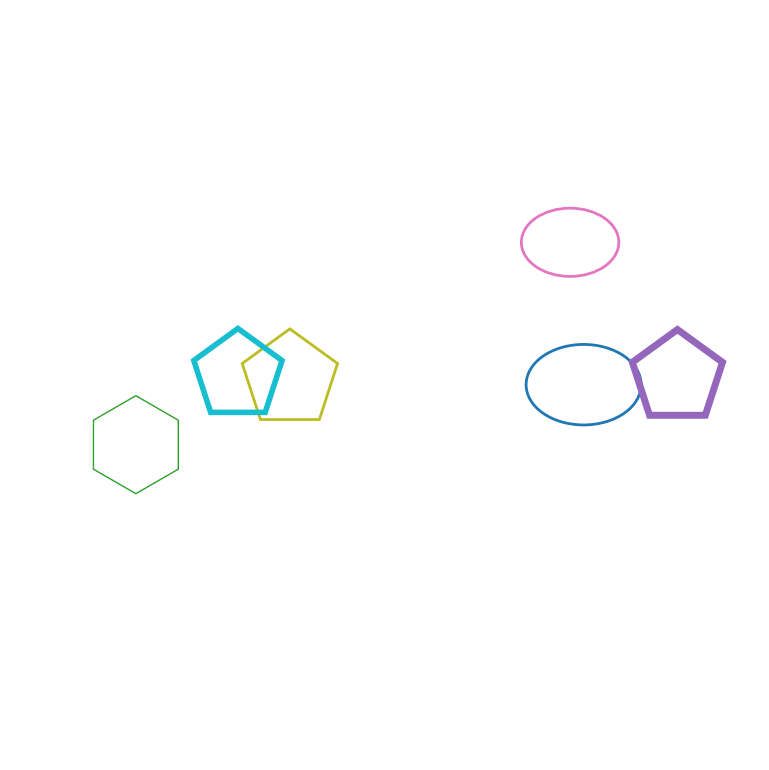[{"shape": "oval", "thickness": 1, "radius": 0.37, "center": [0.758, 0.5]}, {"shape": "hexagon", "thickness": 0.5, "radius": 0.32, "center": [0.176, 0.422]}, {"shape": "pentagon", "thickness": 2.5, "radius": 0.31, "center": [0.88, 0.51]}, {"shape": "oval", "thickness": 1, "radius": 0.32, "center": [0.74, 0.685]}, {"shape": "pentagon", "thickness": 1, "radius": 0.33, "center": [0.376, 0.508]}, {"shape": "pentagon", "thickness": 2, "radius": 0.3, "center": [0.309, 0.513]}]